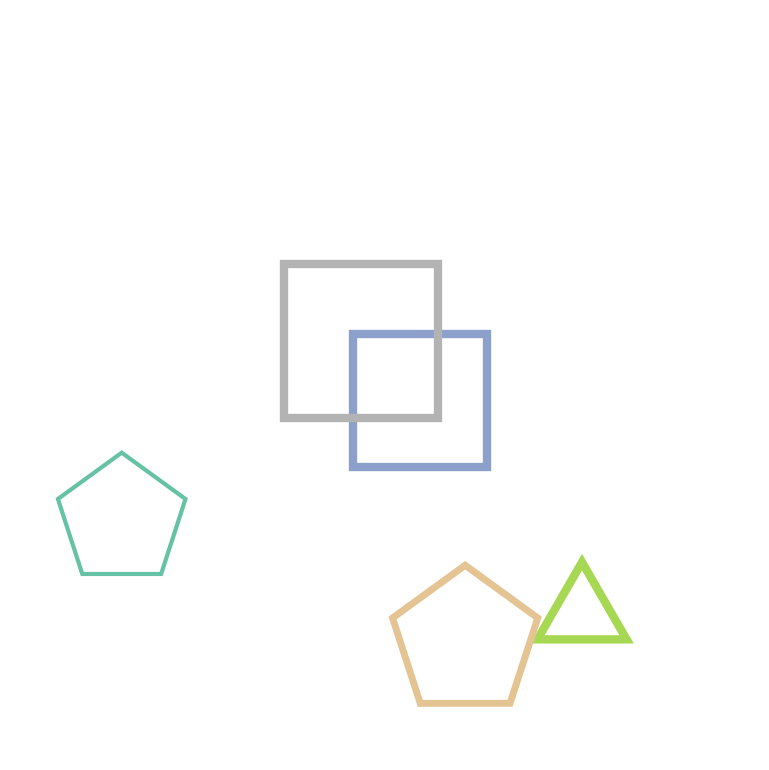[{"shape": "pentagon", "thickness": 1.5, "radius": 0.44, "center": [0.158, 0.325]}, {"shape": "square", "thickness": 3, "radius": 0.43, "center": [0.545, 0.48]}, {"shape": "triangle", "thickness": 3, "radius": 0.33, "center": [0.756, 0.203]}, {"shape": "pentagon", "thickness": 2.5, "radius": 0.5, "center": [0.604, 0.167]}, {"shape": "square", "thickness": 3, "radius": 0.5, "center": [0.469, 0.557]}]